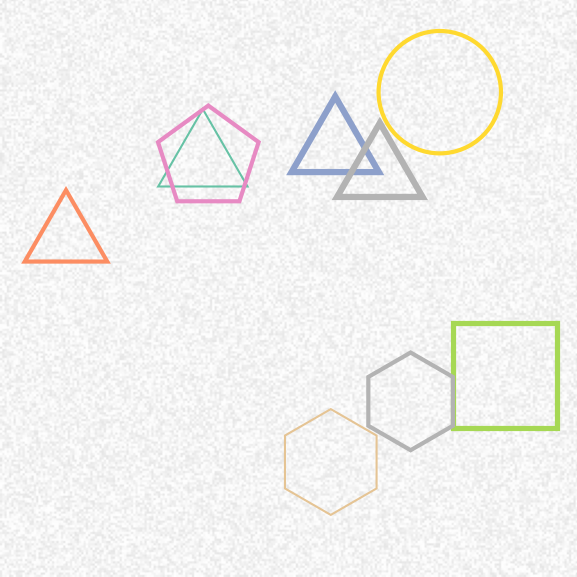[{"shape": "triangle", "thickness": 1, "radius": 0.45, "center": [0.351, 0.721]}, {"shape": "triangle", "thickness": 2, "radius": 0.41, "center": [0.114, 0.587]}, {"shape": "triangle", "thickness": 3, "radius": 0.44, "center": [0.58, 0.745]}, {"shape": "pentagon", "thickness": 2, "radius": 0.46, "center": [0.361, 0.725]}, {"shape": "square", "thickness": 2.5, "radius": 0.45, "center": [0.874, 0.349]}, {"shape": "circle", "thickness": 2, "radius": 0.53, "center": [0.762, 0.84]}, {"shape": "hexagon", "thickness": 1, "radius": 0.46, "center": [0.573, 0.199]}, {"shape": "triangle", "thickness": 3, "radius": 0.43, "center": [0.658, 0.701]}, {"shape": "hexagon", "thickness": 2, "radius": 0.42, "center": [0.711, 0.304]}]